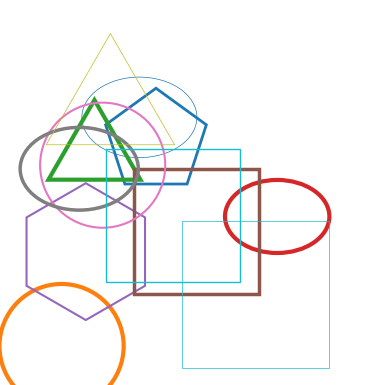[{"shape": "oval", "thickness": 0.5, "radius": 0.75, "center": [0.362, 0.695]}, {"shape": "pentagon", "thickness": 2, "radius": 0.69, "center": [0.405, 0.633]}, {"shape": "circle", "thickness": 3, "radius": 0.81, "center": [0.16, 0.101]}, {"shape": "triangle", "thickness": 3, "radius": 0.69, "center": [0.245, 0.602]}, {"shape": "oval", "thickness": 3, "radius": 0.68, "center": [0.72, 0.438]}, {"shape": "hexagon", "thickness": 1.5, "radius": 0.89, "center": [0.223, 0.346]}, {"shape": "square", "thickness": 2.5, "radius": 0.81, "center": [0.511, 0.398]}, {"shape": "circle", "thickness": 1.5, "radius": 0.81, "center": [0.267, 0.571]}, {"shape": "oval", "thickness": 2.5, "radius": 0.77, "center": [0.206, 0.562]}, {"shape": "triangle", "thickness": 0.5, "radius": 0.96, "center": [0.287, 0.72]}, {"shape": "square", "thickness": 1, "radius": 0.86, "center": [0.449, 0.44]}, {"shape": "square", "thickness": 0.5, "radius": 0.95, "center": [0.664, 0.234]}]